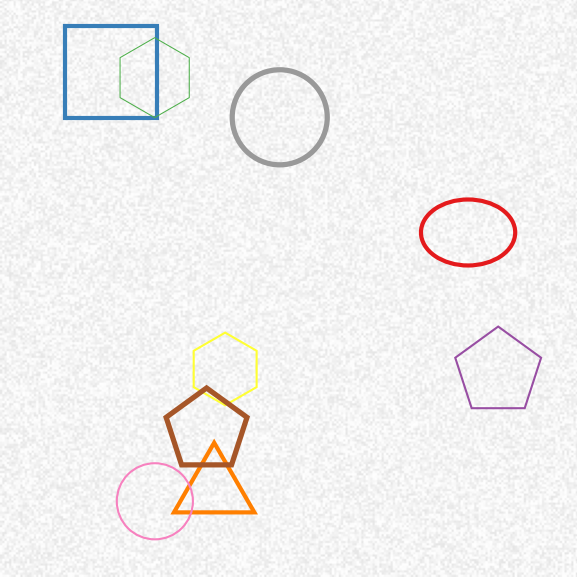[{"shape": "oval", "thickness": 2, "radius": 0.41, "center": [0.811, 0.597]}, {"shape": "square", "thickness": 2, "radius": 0.4, "center": [0.192, 0.875]}, {"shape": "hexagon", "thickness": 0.5, "radius": 0.35, "center": [0.268, 0.865]}, {"shape": "pentagon", "thickness": 1, "radius": 0.39, "center": [0.863, 0.356]}, {"shape": "triangle", "thickness": 2, "radius": 0.4, "center": [0.371, 0.152]}, {"shape": "hexagon", "thickness": 1, "radius": 0.31, "center": [0.39, 0.36]}, {"shape": "pentagon", "thickness": 2.5, "radius": 0.37, "center": [0.358, 0.254]}, {"shape": "circle", "thickness": 1, "radius": 0.33, "center": [0.268, 0.131]}, {"shape": "circle", "thickness": 2.5, "radius": 0.41, "center": [0.484, 0.796]}]